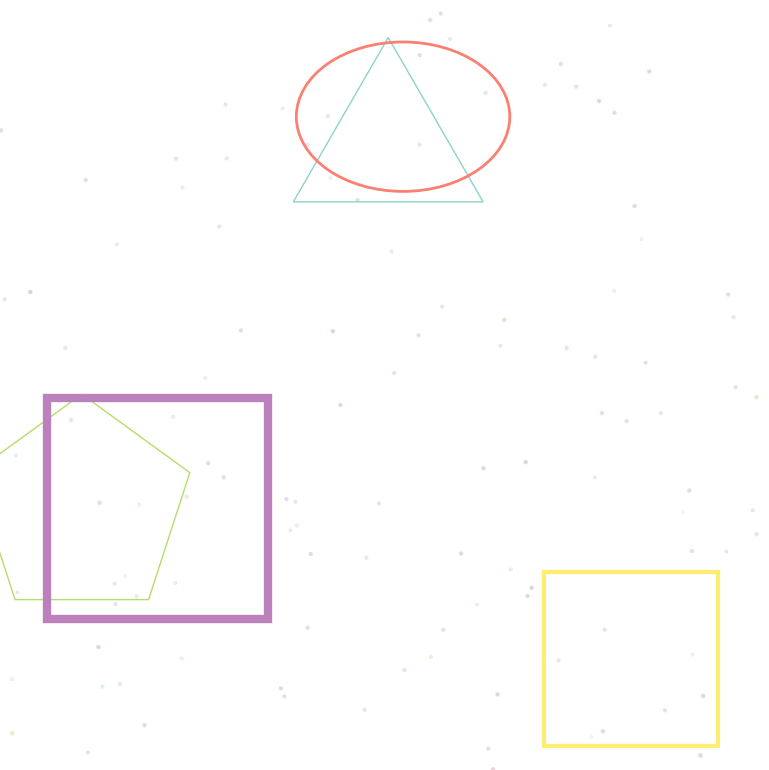[{"shape": "triangle", "thickness": 0.5, "radius": 0.71, "center": [0.504, 0.809]}, {"shape": "oval", "thickness": 1, "radius": 0.69, "center": [0.523, 0.848]}, {"shape": "pentagon", "thickness": 0.5, "radius": 0.74, "center": [0.106, 0.341]}, {"shape": "square", "thickness": 3, "radius": 0.72, "center": [0.205, 0.339]}, {"shape": "square", "thickness": 1.5, "radius": 0.56, "center": [0.82, 0.144]}]